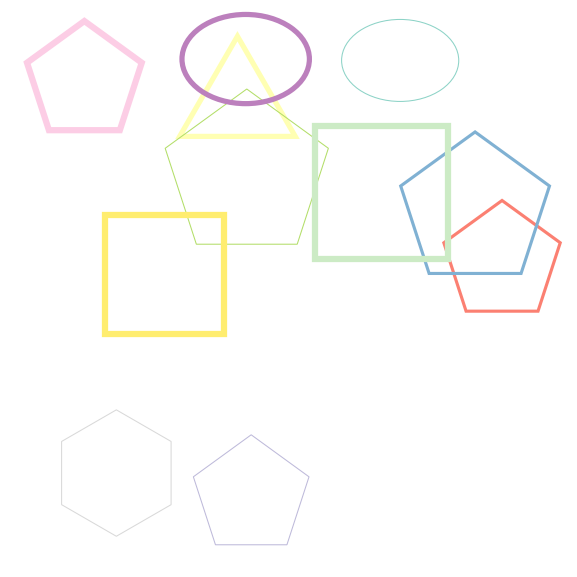[{"shape": "oval", "thickness": 0.5, "radius": 0.51, "center": [0.693, 0.894]}, {"shape": "triangle", "thickness": 2.5, "radius": 0.58, "center": [0.411, 0.821]}, {"shape": "pentagon", "thickness": 0.5, "radius": 0.53, "center": [0.435, 0.141]}, {"shape": "pentagon", "thickness": 1.5, "radius": 0.53, "center": [0.869, 0.546]}, {"shape": "pentagon", "thickness": 1.5, "radius": 0.68, "center": [0.823, 0.635]}, {"shape": "pentagon", "thickness": 0.5, "radius": 0.74, "center": [0.427, 0.696]}, {"shape": "pentagon", "thickness": 3, "radius": 0.52, "center": [0.146, 0.858]}, {"shape": "hexagon", "thickness": 0.5, "radius": 0.55, "center": [0.201, 0.18]}, {"shape": "oval", "thickness": 2.5, "radius": 0.55, "center": [0.425, 0.897]}, {"shape": "square", "thickness": 3, "radius": 0.58, "center": [0.661, 0.666]}, {"shape": "square", "thickness": 3, "radius": 0.52, "center": [0.284, 0.524]}]